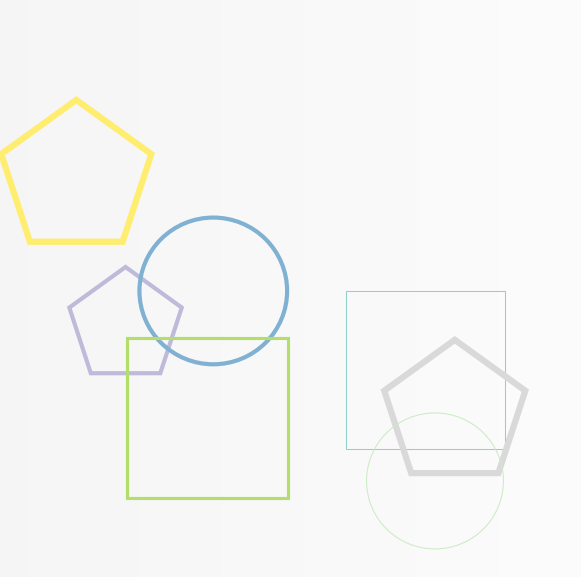[{"shape": "square", "thickness": 0.5, "radius": 0.68, "center": [0.733, 0.359]}, {"shape": "pentagon", "thickness": 2, "radius": 0.51, "center": [0.216, 0.435]}, {"shape": "circle", "thickness": 2, "radius": 0.64, "center": [0.367, 0.495]}, {"shape": "square", "thickness": 1.5, "radius": 0.69, "center": [0.357, 0.275]}, {"shape": "pentagon", "thickness": 3, "radius": 0.64, "center": [0.782, 0.283]}, {"shape": "circle", "thickness": 0.5, "radius": 0.59, "center": [0.748, 0.166]}, {"shape": "pentagon", "thickness": 3, "radius": 0.68, "center": [0.131, 0.69]}]